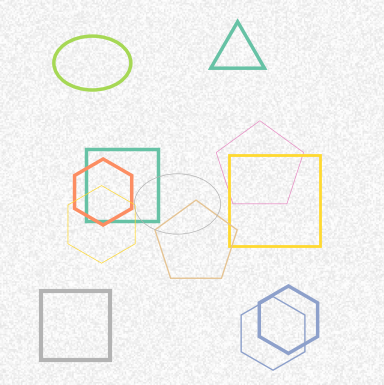[{"shape": "triangle", "thickness": 2.5, "radius": 0.4, "center": [0.617, 0.863]}, {"shape": "square", "thickness": 2.5, "radius": 0.47, "center": [0.316, 0.519]}, {"shape": "hexagon", "thickness": 2.5, "radius": 0.43, "center": [0.268, 0.501]}, {"shape": "hexagon", "thickness": 1, "radius": 0.48, "center": [0.709, 0.134]}, {"shape": "hexagon", "thickness": 2.5, "radius": 0.44, "center": [0.749, 0.17]}, {"shape": "pentagon", "thickness": 0.5, "radius": 0.6, "center": [0.675, 0.567]}, {"shape": "oval", "thickness": 2.5, "radius": 0.5, "center": [0.24, 0.836]}, {"shape": "hexagon", "thickness": 0.5, "radius": 0.5, "center": [0.264, 0.417]}, {"shape": "square", "thickness": 2, "radius": 0.59, "center": [0.714, 0.48]}, {"shape": "pentagon", "thickness": 1, "radius": 0.56, "center": [0.509, 0.368]}, {"shape": "oval", "thickness": 0.5, "radius": 0.56, "center": [0.461, 0.47]}, {"shape": "square", "thickness": 3, "radius": 0.45, "center": [0.197, 0.155]}]